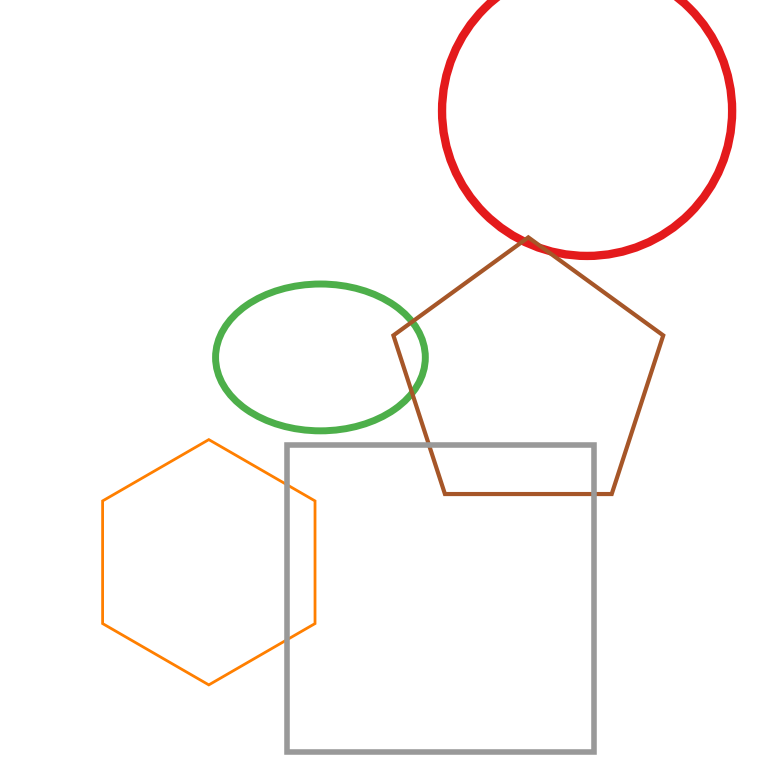[{"shape": "circle", "thickness": 3, "radius": 0.94, "center": [0.762, 0.856]}, {"shape": "oval", "thickness": 2.5, "radius": 0.68, "center": [0.416, 0.536]}, {"shape": "hexagon", "thickness": 1, "radius": 0.8, "center": [0.271, 0.27]}, {"shape": "pentagon", "thickness": 1.5, "radius": 0.92, "center": [0.686, 0.507]}, {"shape": "square", "thickness": 2, "radius": 1.0, "center": [0.572, 0.223]}]